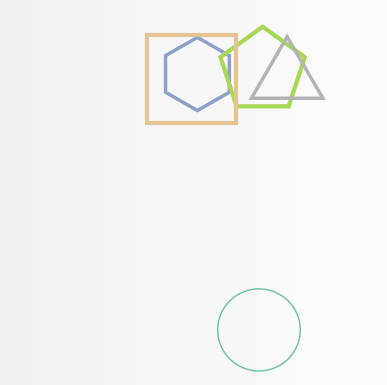[{"shape": "circle", "thickness": 1, "radius": 0.53, "center": [0.668, 0.143]}, {"shape": "hexagon", "thickness": 2.5, "radius": 0.48, "center": [0.51, 0.808]}, {"shape": "pentagon", "thickness": 3, "radius": 0.57, "center": [0.678, 0.816]}, {"shape": "square", "thickness": 3, "radius": 0.57, "center": [0.495, 0.794]}, {"shape": "triangle", "thickness": 2.5, "radius": 0.53, "center": [0.741, 0.798]}]